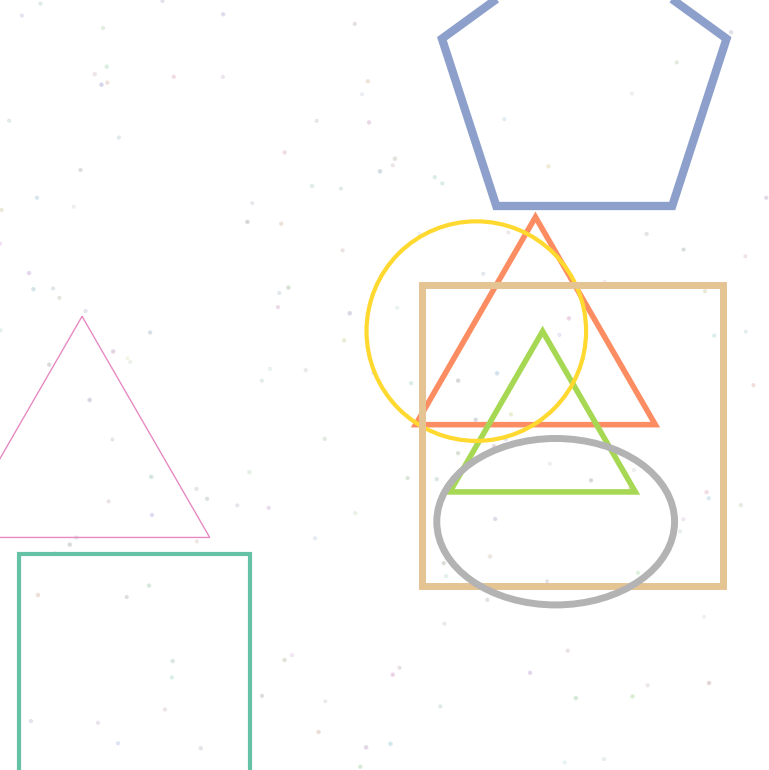[{"shape": "square", "thickness": 1.5, "radius": 0.75, "center": [0.175, 0.131]}, {"shape": "triangle", "thickness": 2, "radius": 0.9, "center": [0.695, 0.538]}, {"shape": "pentagon", "thickness": 3, "radius": 0.97, "center": [0.759, 0.89]}, {"shape": "triangle", "thickness": 0.5, "radius": 0.96, "center": [0.107, 0.398]}, {"shape": "triangle", "thickness": 2, "radius": 0.7, "center": [0.705, 0.431]}, {"shape": "circle", "thickness": 1.5, "radius": 0.71, "center": [0.619, 0.57]}, {"shape": "square", "thickness": 2.5, "radius": 0.98, "center": [0.744, 0.435]}, {"shape": "oval", "thickness": 2.5, "radius": 0.77, "center": [0.722, 0.322]}]